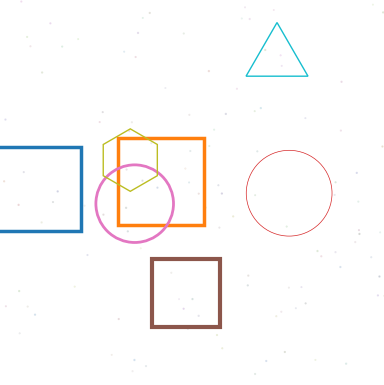[{"shape": "square", "thickness": 2.5, "radius": 0.55, "center": [0.1, 0.509]}, {"shape": "square", "thickness": 2.5, "radius": 0.56, "center": [0.418, 0.529]}, {"shape": "circle", "thickness": 0.5, "radius": 0.56, "center": [0.751, 0.498]}, {"shape": "square", "thickness": 3, "radius": 0.44, "center": [0.484, 0.238]}, {"shape": "circle", "thickness": 2, "radius": 0.5, "center": [0.35, 0.471]}, {"shape": "hexagon", "thickness": 1, "radius": 0.41, "center": [0.338, 0.584]}, {"shape": "triangle", "thickness": 1, "radius": 0.46, "center": [0.72, 0.849]}]